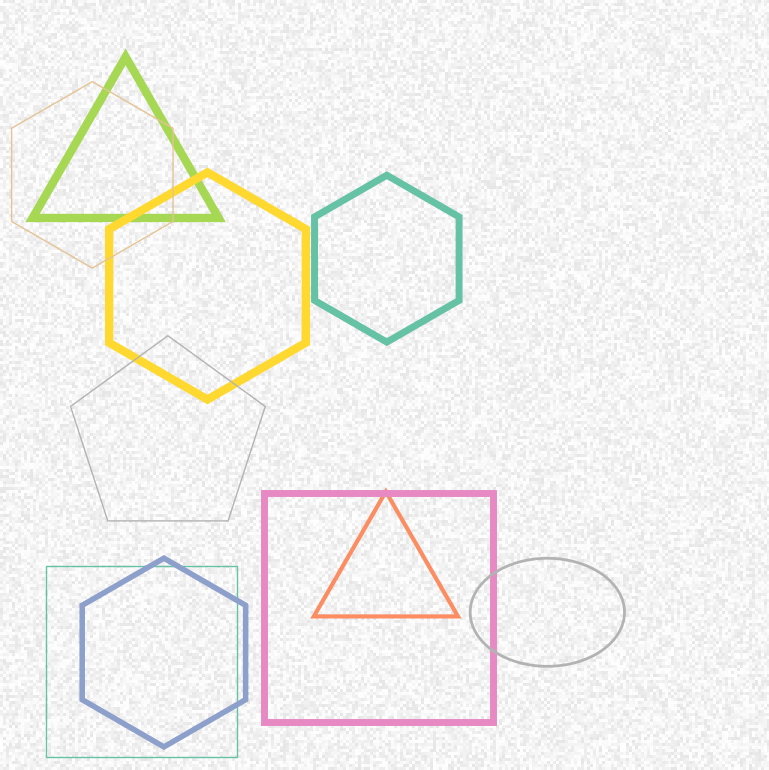[{"shape": "hexagon", "thickness": 2.5, "radius": 0.54, "center": [0.502, 0.664]}, {"shape": "square", "thickness": 0.5, "radius": 0.62, "center": [0.184, 0.141]}, {"shape": "triangle", "thickness": 1.5, "radius": 0.54, "center": [0.501, 0.253]}, {"shape": "hexagon", "thickness": 2, "radius": 0.61, "center": [0.213, 0.153]}, {"shape": "square", "thickness": 2.5, "radius": 0.74, "center": [0.492, 0.211]}, {"shape": "triangle", "thickness": 3, "radius": 0.7, "center": [0.163, 0.787]}, {"shape": "hexagon", "thickness": 3, "radius": 0.74, "center": [0.269, 0.629]}, {"shape": "hexagon", "thickness": 0.5, "radius": 0.61, "center": [0.12, 0.773]}, {"shape": "oval", "thickness": 1, "radius": 0.5, "center": [0.711, 0.205]}, {"shape": "pentagon", "thickness": 0.5, "radius": 0.66, "center": [0.218, 0.431]}]